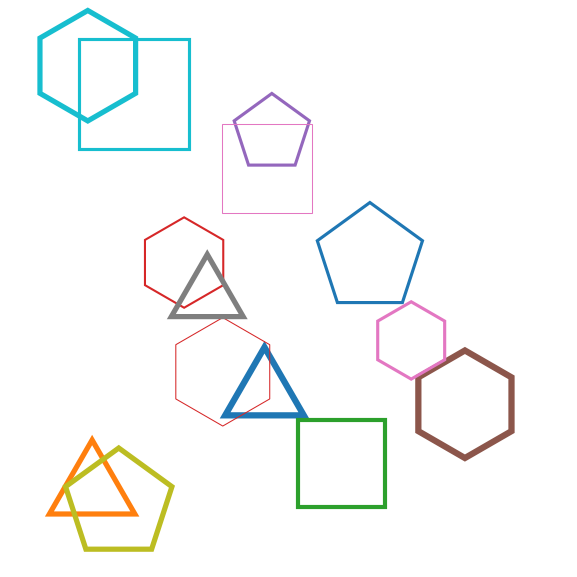[{"shape": "triangle", "thickness": 3, "radius": 0.39, "center": [0.458, 0.319]}, {"shape": "pentagon", "thickness": 1.5, "radius": 0.48, "center": [0.641, 0.553]}, {"shape": "triangle", "thickness": 2.5, "radius": 0.43, "center": [0.16, 0.152]}, {"shape": "square", "thickness": 2, "radius": 0.38, "center": [0.591, 0.197]}, {"shape": "hexagon", "thickness": 1, "radius": 0.39, "center": [0.319, 0.545]}, {"shape": "hexagon", "thickness": 0.5, "radius": 0.47, "center": [0.386, 0.355]}, {"shape": "pentagon", "thickness": 1.5, "radius": 0.34, "center": [0.471, 0.769]}, {"shape": "hexagon", "thickness": 3, "radius": 0.47, "center": [0.805, 0.299]}, {"shape": "square", "thickness": 0.5, "radius": 0.39, "center": [0.462, 0.707]}, {"shape": "hexagon", "thickness": 1.5, "radius": 0.33, "center": [0.712, 0.41]}, {"shape": "triangle", "thickness": 2.5, "radius": 0.36, "center": [0.359, 0.487]}, {"shape": "pentagon", "thickness": 2.5, "radius": 0.48, "center": [0.206, 0.126]}, {"shape": "square", "thickness": 1.5, "radius": 0.48, "center": [0.233, 0.837]}, {"shape": "hexagon", "thickness": 2.5, "radius": 0.48, "center": [0.152, 0.885]}]